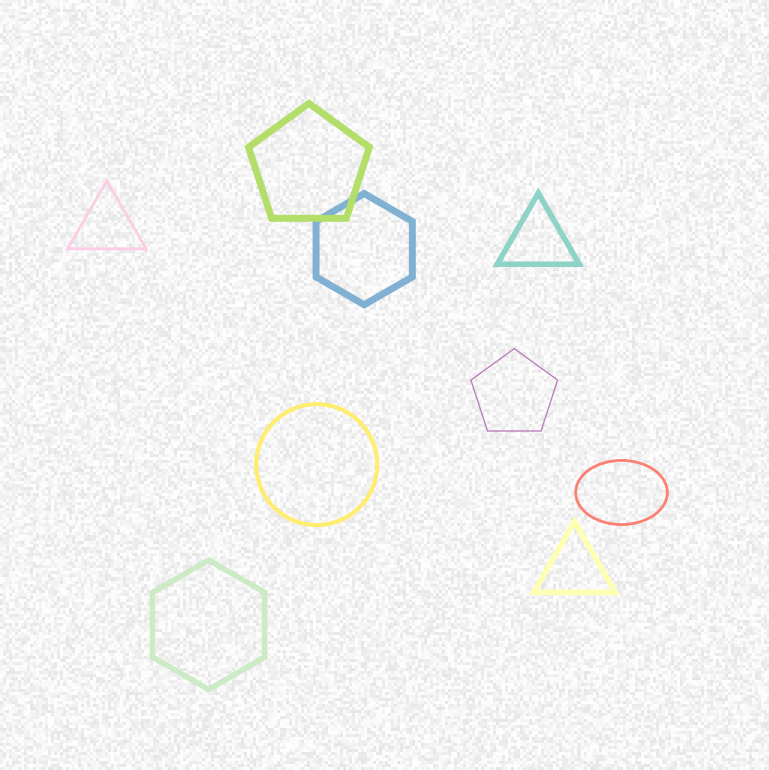[{"shape": "triangle", "thickness": 2, "radius": 0.31, "center": [0.699, 0.688]}, {"shape": "triangle", "thickness": 2, "radius": 0.31, "center": [0.746, 0.261]}, {"shape": "oval", "thickness": 1, "radius": 0.3, "center": [0.807, 0.36]}, {"shape": "hexagon", "thickness": 2.5, "radius": 0.36, "center": [0.473, 0.676]}, {"shape": "pentagon", "thickness": 2.5, "radius": 0.41, "center": [0.401, 0.783]}, {"shape": "triangle", "thickness": 1, "radius": 0.29, "center": [0.139, 0.706]}, {"shape": "pentagon", "thickness": 0.5, "radius": 0.3, "center": [0.668, 0.488]}, {"shape": "hexagon", "thickness": 2, "radius": 0.42, "center": [0.271, 0.189]}, {"shape": "circle", "thickness": 1.5, "radius": 0.39, "center": [0.411, 0.397]}]